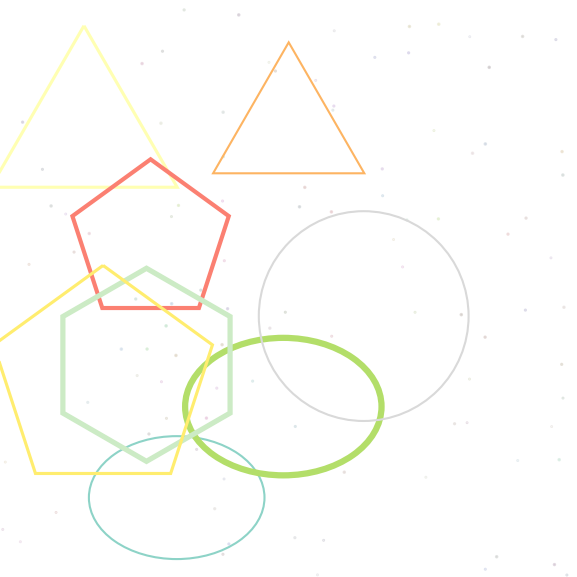[{"shape": "oval", "thickness": 1, "radius": 0.76, "center": [0.306, 0.137]}, {"shape": "triangle", "thickness": 1.5, "radius": 0.93, "center": [0.145, 0.768]}, {"shape": "pentagon", "thickness": 2, "radius": 0.71, "center": [0.261, 0.581]}, {"shape": "triangle", "thickness": 1, "radius": 0.76, "center": [0.5, 0.775]}, {"shape": "oval", "thickness": 3, "radius": 0.85, "center": [0.491, 0.295]}, {"shape": "circle", "thickness": 1, "radius": 0.91, "center": [0.63, 0.452]}, {"shape": "hexagon", "thickness": 2.5, "radius": 0.84, "center": [0.254, 0.367]}, {"shape": "pentagon", "thickness": 1.5, "radius": 1.0, "center": [0.178, 0.34]}]